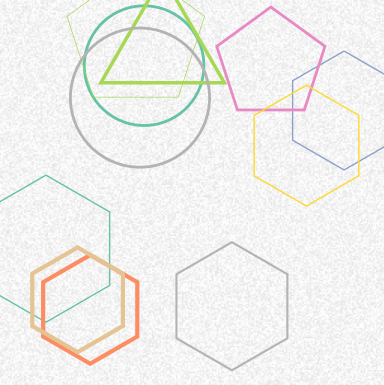[{"shape": "circle", "thickness": 2, "radius": 0.78, "center": [0.374, 0.829]}, {"shape": "hexagon", "thickness": 1, "radius": 0.96, "center": [0.119, 0.354]}, {"shape": "hexagon", "thickness": 3, "radius": 0.71, "center": [0.234, 0.197]}, {"shape": "hexagon", "thickness": 1, "radius": 0.77, "center": [0.894, 0.713]}, {"shape": "pentagon", "thickness": 2, "radius": 0.74, "center": [0.704, 0.834]}, {"shape": "pentagon", "thickness": 0.5, "radius": 0.94, "center": [0.353, 0.9]}, {"shape": "triangle", "thickness": 2.5, "radius": 0.93, "center": [0.422, 0.878]}, {"shape": "hexagon", "thickness": 1, "radius": 0.78, "center": [0.796, 0.622]}, {"shape": "hexagon", "thickness": 3, "radius": 0.68, "center": [0.201, 0.221]}, {"shape": "hexagon", "thickness": 1.5, "radius": 0.83, "center": [0.602, 0.205]}, {"shape": "circle", "thickness": 2, "radius": 0.9, "center": [0.364, 0.746]}]